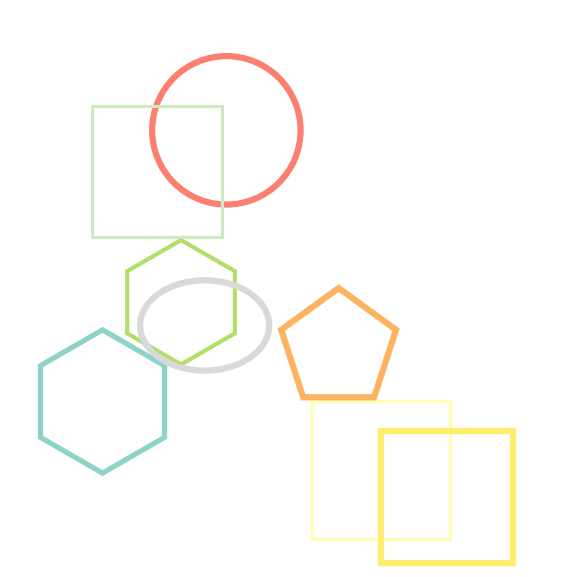[{"shape": "hexagon", "thickness": 2.5, "radius": 0.62, "center": [0.178, 0.304]}, {"shape": "square", "thickness": 1.5, "radius": 0.6, "center": [0.659, 0.185]}, {"shape": "circle", "thickness": 3, "radius": 0.64, "center": [0.392, 0.773]}, {"shape": "pentagon", "thickness": 3, "radius": 0.52, "center": [0.586, 0.396]}, {"shape": "hexagon", "thickness": 2, "radius": 0.54, "center": [0.313, 0.476]}, {"shape": "oval", "thickness": 3, "radius": 0.56, "center": [0.354, 0.436]}, {"shape": "square", "thickness": 1.5, "radius": 0.57, "center": [0.272, 0.702]}, {"shape": "square", "thickness": 3, "radius": 0.57, "center": [0.774, 0.139]}]